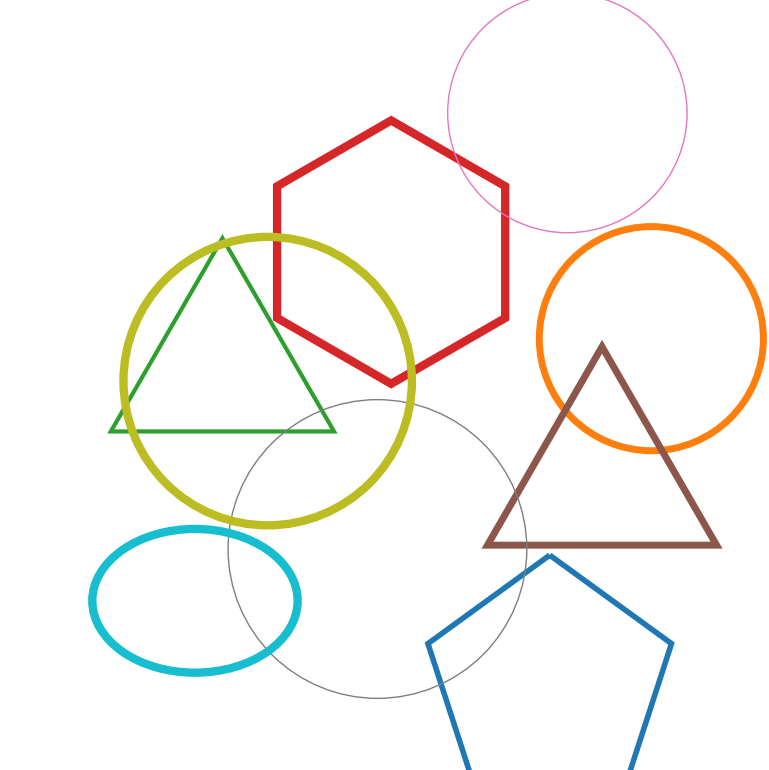[{"shape": "pentagon", "thickness": 2, "radius": 0.83, "center": [0.714, 0.113]}, {"shape": "circle", "thickness": 2.5, "radius": 0.73, "center": [0.846, 0.56]}, {"shape": "triangle", "thickness": 1.5, "radius": 0.84, "center": [0.289, 0.523]}, {"shape": "hexagon", "thickness": 3, "radius": 0.86, "center": [0.508, 0.673]}, {"shape": "triangle", "thickness": 2.5, "radius": 0.86, "center": [0.782, 0.378]}, {"shape": "circle", "thickness": 0.5, "radius": 0.78, "center": [0.737, 0.853]}, {"shape": "circle", "thickness": 0.5, "radius": 0.97, "center": [0.49, 0.287]}, {"shape": "circle", "thickness": 3, "radius": 0.94, "center": [0.348, 0.505]}, {"shape": "oval", "thickness": 3, "radius": 0.67, "center": [0.253, 0.22]}]